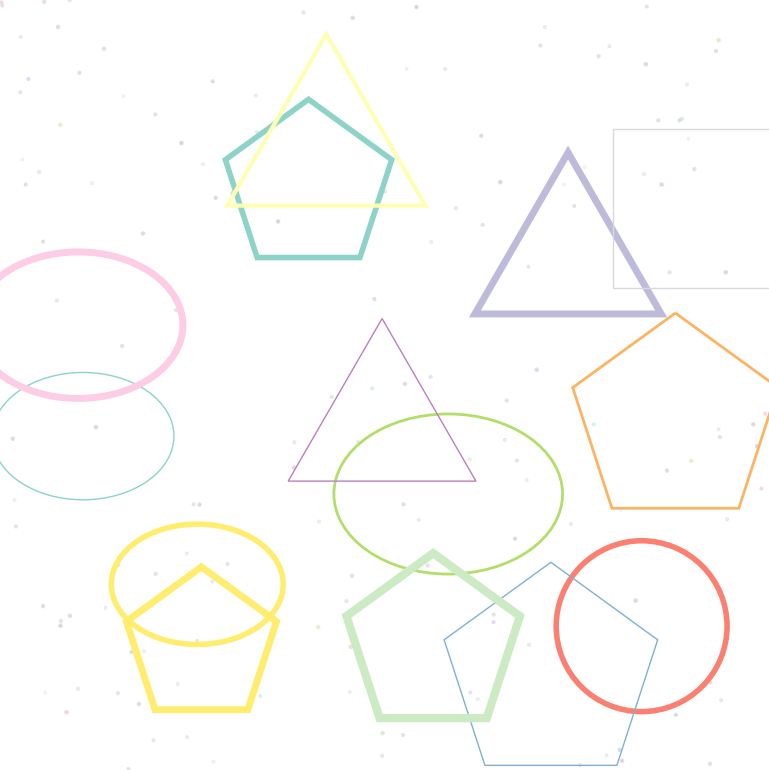[{"shape": "oval", "thickness": 0.5, "radius": 0.59, "center": [0.108, 0.434]}, {"shape": "pentagon", "thickness": 2, "radius": 0.57, "center": [0.401, 0.757]}, {"shape": "triangle", "thickness": 1.5, "radius": 0.74, "center": [0.424, 0.807]}, {"shape": "triangle", "thickness": 2.5, "radius": 0.7, "center": [0.738, 0.662]}, {"shape": "circle", "thickness": 2, "radius": 0.55, "center": [0.833, 0.187]}, {"shape": "pentagon", "thickness": 0.5, "radius": 0.73, "center": [0.715, 0.124]}, {"shape": "pentagon", "thickness": 1, "radius": 0.7, "center": [0.877, 0.453]}, {"shape": "oval", "thickness": 1, "radius": 0.74, "center": [0.582, 0.358]}, {"shape": "oval", "thickness": 2.5, "radius": 0.68, "center": [0.102, 0.578]}, {"shape": "square", "thickness": 0.5, "radius": 0.52, "center": [0.899, 0.73]}, {"shape": "triangle", "thickness": 0.5, "radius": 0.7, "center": [0.496, 0.446]}, {"shape": "pentagon", "thickness": 3, "radius": 0.59, "center": [0.563, 0.163]}, {"shape": "oval", "thickness": 2, "radius": 0.56, "center": [0.256, 0.241]}, {"shape": "pentagon", "thickness": 2.5, "radius": 0.51, "center": [0.262, 0.161]}]